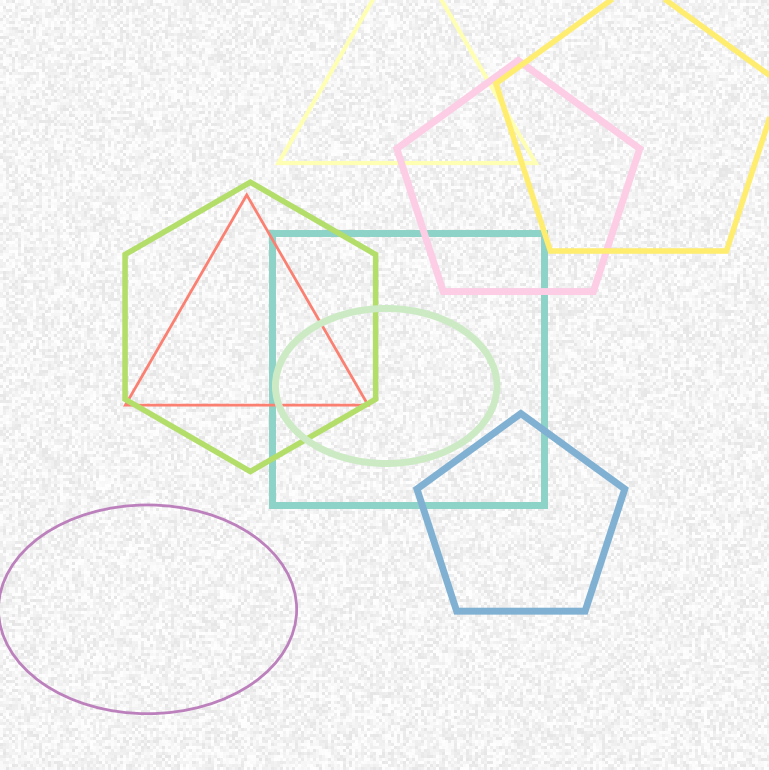[{"shape": "square", "thickness": 2.5, "radius": 0.88, "center": [0.53, 0.521]}, {"shape": "triangle", "thickness": 1.5, "radius": 0.96, "center": [0.529, 0.885]}, {"shape": "triangle", "thickness": 1, "radius": 0.91, "center": [0.32, 0.565]}, {"shape": "pentagon", "thickness": 2.5, "radius": 0.71, "center": [0.676, 0.321]}, {"shape": "hexagon", "thickness": 2, "radius": 0.94, "center": [0.325, 0.575]}, {"shape": "pentagon", "thickness": 2.5, "radius": 0.83, "center": [0.673, 0.756]}, {"shape": "oval", "thickness": 1, "radius": 0.97, "center": [0.192, 0.209]}, {"shape": "oval", "thickness": 2.5, "radius": 0.72, "center": [0.502, 0.499]}, {"shape": "pentagon", "thickness": 2, "radius": 0.97, "center": [0.829, 0.831]}]